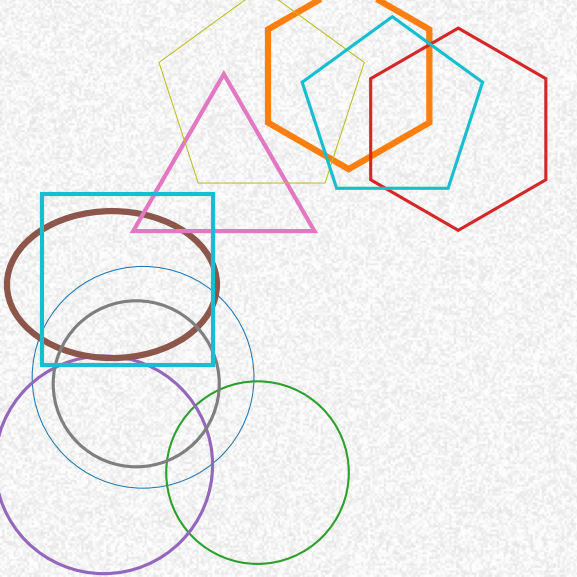[{"shape": "circle", "thickness": 0.5, "radius": 0.96, "center": [0.248, 0.346]}, {"shape": "hexagon", "thickness": 3, "radius": 0.81, "center": [0.604, 0.868]}, {"shape": "circle", "thickness": 1, "radius": 0.79, "center": [0.446, 0.181]}, {"shape": "hexagon", "thickness": 1.5, "radius": 0.88, "center": [0.794, 0.775]}, {"shape": "circle", "thickness": 1.5, "radius": 0.94, "center": [0.18, 0.194]}, {"shape": "oval", "thickness": 3, "radius": 0.91, "center": [0.194, 0.506]}, {"shape": "triangle", "thickness": 2, "radius": 0.91, "center": [0.388, 0.69]}, {"shape": "circle", "thickness": 1.5, "radius": 0.72, "center": [0.236, 0.335]}, {"shape": "pentagon", "thickness": 0.5, "radius": 0.93, "center": [0.453, 0.833]}, {"shape": "pentagon", "thickness": 1.5, "radius": 0.82, "center": [0.679, 0.806]}, {"shape": "square", "thickness": 2, "radius": 0.74, "center": [0.221, 0.515]}]